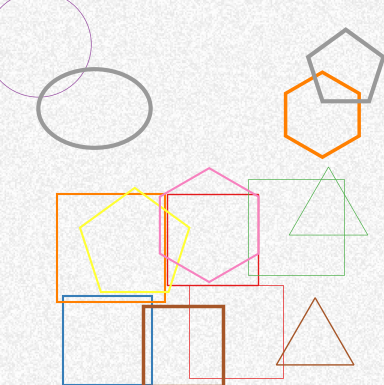[{"shape": "square", "thickness": 0.5, "radius": 0.61, "center": [0.613, 0.139]}, {"shape": "square", "thickness": 1, "radius": 0.59, "center": [0.552, 0.377]}, {"shape": "square", "thickness": 1.5, "radius": 0.58, "center": [0.279, 0.115]}, {"shape": "square", "thickness": 0.5, "radius": 0.63, "center": [0.769, 0.411]}, {"shape": "triangle", "thickness": 0.5, "radius": 0.59, "center": [0.853, 0.448]}, {"shape": "circle", "thickness": 0.5, "radius": 0.68, "center": [0.1, 0.885]}, {"shape": "square", "thickness": 1.5, "radius": 0.7, "center": [0.288, 0.356]}, {"shape": "hexagon", "thickness": 2.5, "radius": 0.55, "center": [0.837, 0.702]}, {"shape": "pentagon", "thickness": 1.5, "radius": 0.75, "center": [0.35, 0.362]}, {"shape": "square", "thickness": 2.5, "radius": 0.52, "center": [0.475, 0.101]}, {"shape": "triangle", "thickness": 1, "radius": 0.58, "center": [0.819, 0.11]}, {"shape": "hexagon", "thickness": 1.5, "radius": 0.74, "center": [0.543, 0.415]}, {"shape": "pentagon", "thickness": 3, "radius": 0.51, "center": [0.898, 0.82]}, {"shape": "oval", "thickness": 3, "radius": 0.73, "center": [0.245, 0.718]}]